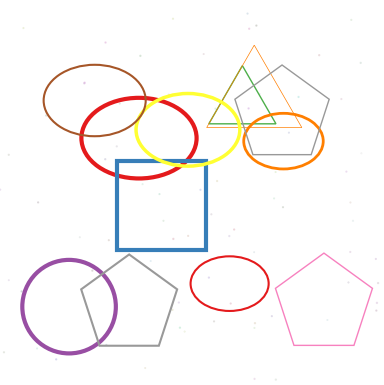[{"shape": "oval", "thickness": 3, "radius": 0.75, "center": [0.361, 0.641]}, {"shape": "oval", "thickness": 1.5, "radius": 0.51, "center": [0.596, 0.263]}, {"shape": "square", "thickness": 3, "radius": 0.57, "center": [0.419, 0.466]}, {"shape": "triangle", "thickness": 1, "radius": 0.5, "center": [0.63, 0.729]}, {"shape": "circle", "thickness": 3, "radius": 0.61, "center": [0.179, 0.204]}, {"shape": "triangle", "thickness": 0.5, "radius": 0.71, "center": [0.66, 0.74]}, {"shape": "oval", "thickness": 2, "radius": 0.52, "center": [0.736, 0.633]}, {"shape": "oval", "thickness": 2.5, "radius": 0.67, "center": [0.488, 0.663]}, {"shape": "oval", "thickness": 1.5, "radius": 0.66, "center": [0.246, 0.739]}, {"shape": "pentagon", "thickness": 1, "radius": 0.66, "center": [0.841, 0.21]}, {"shape": "pentagon", "thickness": 1.5, "radius": 0.66, "center": [0.336, 0.208]}, {"shape": "pentagon", "thickness": 1, "radius": 0.64, "center": [0.733, 0.702]}]